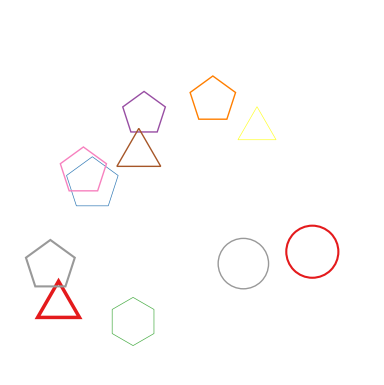[{"shape": "circle", "thickness": 1.5, "radius": 0.34, "center": [0.811, 0.346]}, {"shape": "triangle", "thickness": 2.5, "radius": 0.31, "center": [0.152, 0.207]}, {"shape": "pentagon", "thickness": 0.5, "radius": 0.35, "center": [0.24, 0.522]}, {"shape": "hexagon", "thickness": 0.5, "radius": 0.31, "center": [0.346, 0.165]}, {"shape": "pentagon", "thickness": 1, "radius": 0.29, "center": [0.374, 0.704]}, {"shape": "pentagon", "thickness": 1, "radius": 0.31, "center": [0.553, 0.741]}, {"shape": "triangle", "thickness": 0.5, "radius": 0.29, "center": [0.668, 0.666]}, {"shape": "triangle", "thickness": 1, "radius": 0.33, "center": [0.361, 0.601]}, {"shape": "pentagon", "thickness": 1, "radius": 0.31, "center": [0.217, 0.555]}, {"shape": "pentagon", "thickness": 1.5, "radius": 0.33, "center": [0.131, 0.31]}, {"shape": "circle", "thickness": 1, "radius": 0.33, "center": [0.632, 0.315]}]